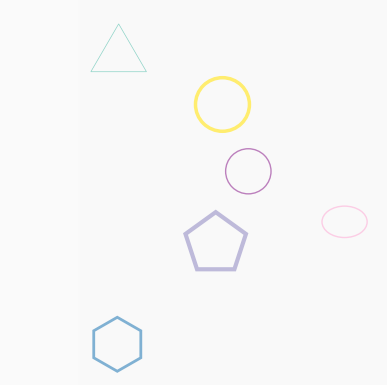[{"shape": "triangle", "thickness": 0.5, "radius": 0.41, "center": [0.306, 0.855]}, {"shape": "pentagon", "thickness": 3, "radius": 0.41, "center": [0.557, 0.367]}, {"shape": "hexagon", "thickness": 2, "radius": 0.35, "center": [0.303, 0.106]}, {"shape": "oval", "thickness": 1, "radius": 0.29, "center": [0.889, 0.424]}, {"shape": "circle", "thickness": 1, "radius": 0.29, "center": [0.641, 0.555]}, {"shape": "circle", "thickness": 2.5, "radius": 0.35, "center": [0.574, 0.729]}]